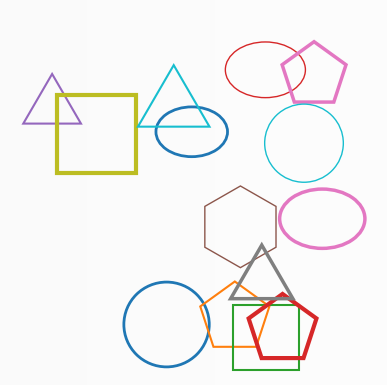[{"shape": "oval", "thickness": 2, "radius": 0.46, "center": [0.495, 0.658]}, {"shape": "circle", "thickness": 2, "radius": 0.55, "center": [0.43, 0.157]}, {"shape": "pentagon", "thickness": 1.5, "radius": 0.47, "center": [0.606, 0.175]}, {"shape": "square", "thickness": 1.5, "radius": 0.42, "center": [0.686, 0.124]}, {"shape": "pentagon", "thickness": 3, "radius": 0.46, "center": [0.729, 0.144]}, {"shape": "oval", "thickness": 1, "radius": 0.52, "center": [0.685, 0.819]}, {"shape": "triangle", "thickness": 1.5, "radius": 0.43, "center": [0.134, 0.722]}, {"shape": "hexagon", "thickness": 1, "radius": 0.53, "center": [0.62, 0.411]}, {"shape": "oval", "thickness": 2.5, "radius": 0.55, "center": [0.832, 0.432]}, {"shape": "pentagon", "thickness": 2.5, "radius": 0.43, "center": [0.81, 0.805]}, {"shape": "triangle", "thickness": 2.5, "radius": 0.46, "center": [0.676, 0.271]}, {"shape": "square", "thickness": 3, "radius": 0.51, "center": [0.249, 0.653]}, {"shape": "triangle", "thickness": 1.5, "radius": 0.53, "center": [0.448, 0.724]}, {"shape": "circle", "thickness": 1, "radius": 0.51, "center": [0.785, 0.628]}]